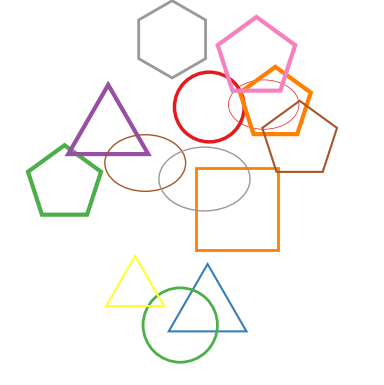[{"shape": "circle", "thickness": 2.5, "radius": 0.45, "center": [0.544, 0.722]}, {"shape": "oval", "thickness": 0.5, "radius": 0.46, "center": [0.685, 0.728]}, {"shape": "triangle", "thickness": 1.5, "radius": 0.58, "center": [0.539, 0.198]}, {"shape": "circle", "thickness": 2, "radius": 0.48, "center": [0.468, 0.156]}, {"shape": "pentagon", "thickness": 3, "radius": 0.5, "center": [0.168, 0.523]}, {"shape": "triangle", "thickness": 3, "radius": 0.6, "center": [0.281, 0.66]}, {"shape": "pentagon", "thickness": 3, "radius": 0.48, "center": [0.715, 0.73]}, {"shape": "square", "thickness": 2, "radius": 0.53, "center": [0.615, 0.458]}, {"shape": "triangle", "thickness": 1.5, "radius": 0.43, "center": [0.351, 0.248]}, {"shape": "oval", "thickness": 1, "radius": 0.52, "center": [0.377, 0.577]}, {"shape": "pentagon", "thickness": 1.5, "radius": 0.51, "center": [0.778, 0.636]}, {"shape": "pentagon", "thickness": 3, "radius": 0.53, "center": [0.666, 0.85]}, {"shape": "hexagon", "thickness": 2, "radius": 0.5, "center": [0.447, 0.898]}, {"shape": "oval", "thickness": 1, "radius": 0.59, "center": [0.531, 0.535]}]